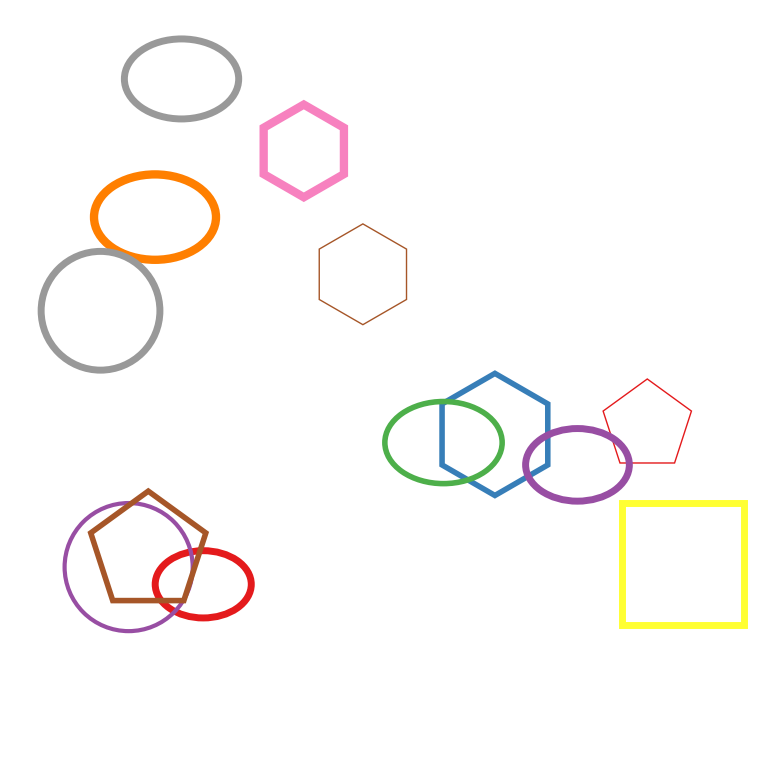[{"shape": "pentagon", "thickness": 0.5, "radius": 0.3, "center": [0.841, 0.448]}, {"shape": "oval", "thickness": 2.5, "radius": 0.31, "center": [0.264, 0.241]}, {"shape": "hexagon", "thickness": 2, "radius": 0.4, "center": [0.643, 0.436]}, {"shape": "oval", "thickness": 2, "radius": 0.38, "center": [0.576, 0.425]}, {"shape": "circle", "thickness": 1.5, "radius": 0.42, "center": [0.167, 0.264]}, {"shape": "oval", "thickness": 2.5, "radius": 0.34, "center": [0.75, 0.396]}, {"shape": "oval", "thickness": 3, "radius": 0.4, "center": [0.201, 0.718]}, {"shape": "square", "thickness": 2.5, "radius": 0.4, "center": [0.887, 0.267]}, {"shape": "hexagon", "thickness": 0.5, "radius": 0.33, "center": [0.471, 0.644]}, {"shape": "pentagon", "thickness": 2, "radius": 0.39, "center": [0.193, 0.284]}, {"shape": "hexagon", "thickness": 3, "radius": 0.3, "center": [0.395, 0.804]}, {"shape": "circle", "thickness": 2.5, "radius": 0.39, "center": [0.131, 0.596]}, {"shape": "oval", "thickness": 2.5, "radius": 0.37, "center": [0.236, 0.897]}]